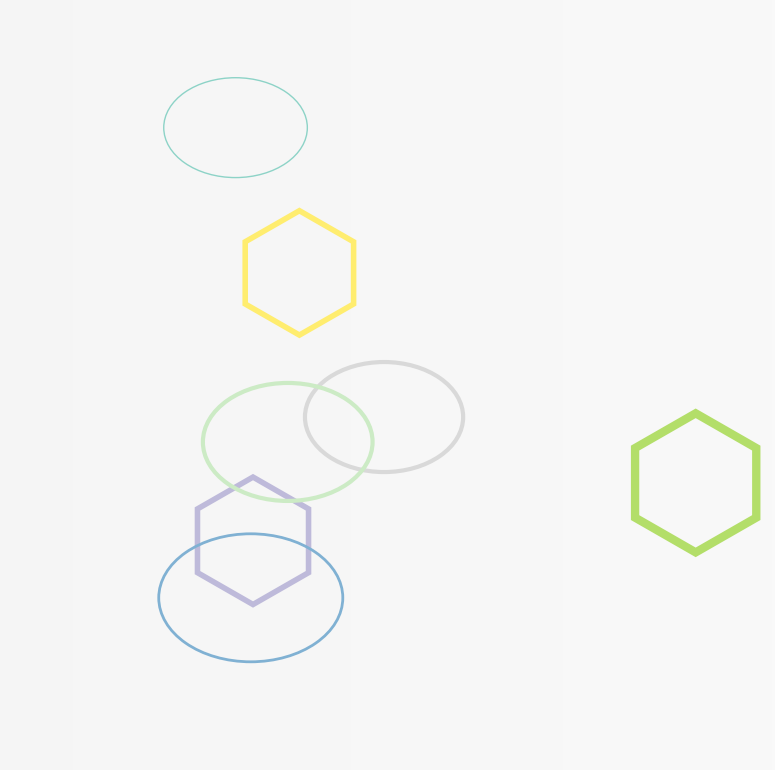[{"shape": "oval", "thickness": 0.5, "radius": 0.46, "center": [0.304, 0.834]}, {"shape": "hexagon", "thickness": 2, "radius": 0.41, "center": [0.326, 0.298]}, {"shape": "oval", "thickness": 1, "radius": 0.59, "center": [0.324, 0.224]}, {"shape": "hexagon", "thickness": 3, "radius": 0.45, "center": [0.898, 0.373]}, {"shape": "oval", "thickness": 1.5, "radius": 0.51, "center": [0.496, 0.458]}, {"shape": "oval", "thickness": 1.5, "radius": 0.55, "center": [0.371, 0.426]}, {"shape": "hexagon", "thickness": 2, "radius": 0.4, "center": [0.386, 0.646]}]